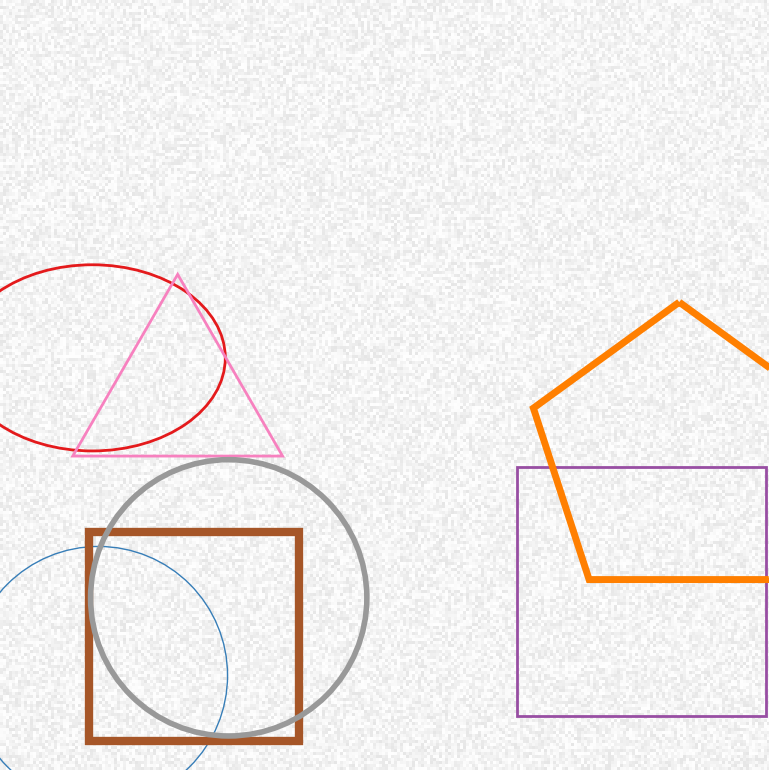[{"shape": "oval", "thickness": 1, "radius": 0.86, "center": [0.12, 0.535]}, {"shape": "circle", "thickness": 0.5, "radius": 0.84, "center": [0.128, 0.123]}, {"shape": "square", "thickness": 1, "radius": 0.81, "center": [0.833, 0.232]}, {"shape": "pentagon", "thickness": 2.5, "radius": 1.0, "center": [0.882, 0.408]}, {"shape": "square", "thickness": 3, "radius": 0.68, "center": [0.252, 0.173]}, {"shape": "triangle", "thickness": 1, "radius": 0.79, "center": [0.231, 0.486]}, {"shape": "circle", "thickness": 2, "radius": 0.9, "center": [0.297, 0.224]}]